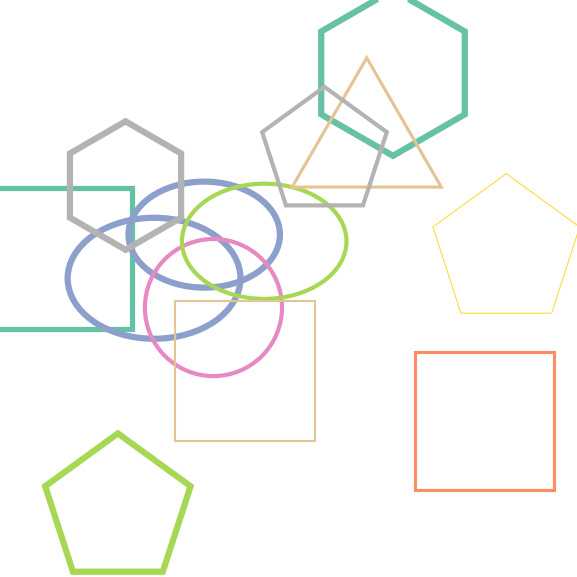[{"shape": "hexagon", "thickness": 3, "radius": 0.72, "center": [0.681, 0.873]}, {"shape": "square", "thickness": 2.5, "radius": 0.61, "center": [0.106, 0.552]}, {"shape": "square", "thickness": 1.5, "radius": 0.6, "center": [0.839, 0.27]}, {"shape": "oval", "thickness": 3, "radius": 0.75, "center": [0.267, 0.517]}, {"shape": "oval", "thickness": 3, "radius": 0.66, "center": [0.354, 0.593]}, {"shape": "circle", "thickness": 2, "radius": 0.59, "center": [0.37, 0.467]}, {"shape": "pentagon", "thickness": 3, "radius": 0.66, "center": [0.204, 0.116]}, {"shape": "oval", "thickness": 2, "radius": 0.71, "center": [0.458, 0.581]}, {"shape": "pentagon", "thickness": 0.5, "radius": 0.67, "center": [0.877, 0.565]}, {"shape": "triangle", "thickness": 1.5, "radius": 0.75, "center": [0.635, 0.75]}, {"shape": "square", "thickness": 1, "radius": 0.61, "center": [0.425, 0.356]}, {"shape": "pentagon", "thickness": 2, "radius": 0.57, "center": [0.562, 0.735]}, {"shape": "hexagon", "thickness": 3, "radius": 0.56, "center": [0.217, 0.678]}]